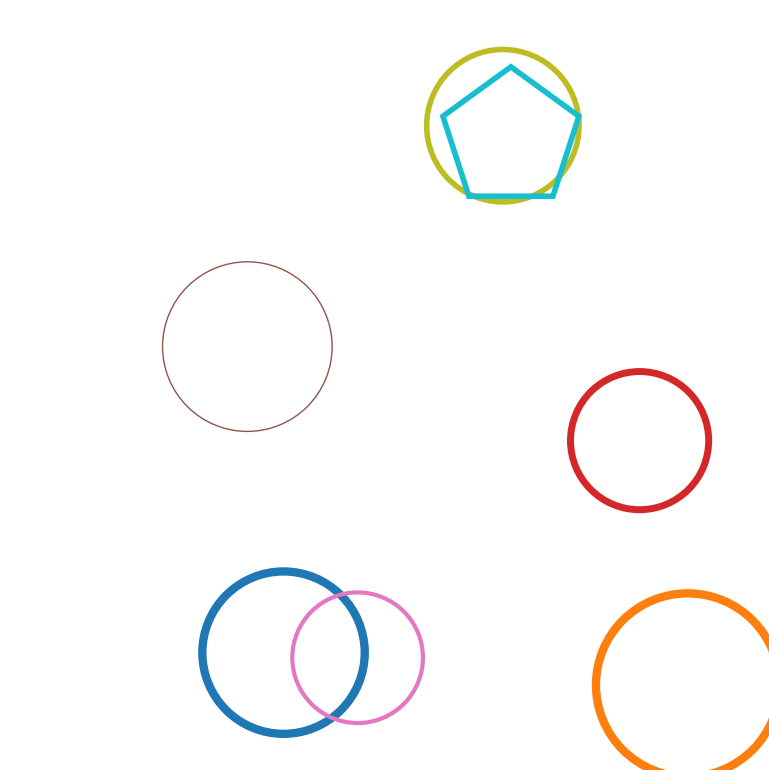[{"shape": "circle", "thickness": 3, "radius": 0.53, "center": [0.368, 0.152]}, {"shape": "circle", "thickness": 3, "radius": 0.6, "center": [0.893, 0.11]}, {"shape": "circle", "thickness": 2.5, "radius": 0.45, "center": [0.831, 0.428]}, {"shape": "circle", "thickness": 0.5, "radius": 0.55, "center": [0.321, 0.55]}, {"shape": "circle", "thickness": 1.5, "radius": 0.42, "center": [0.464, 0.146]}, {"shape": "circle", "thickness": 2, "radius": 0.49, "center": [0.653, 0.837]}, {"shape": "pentagon", "thickness": 2, "radius": 0.46, "center": [0.663, 0.82]}]